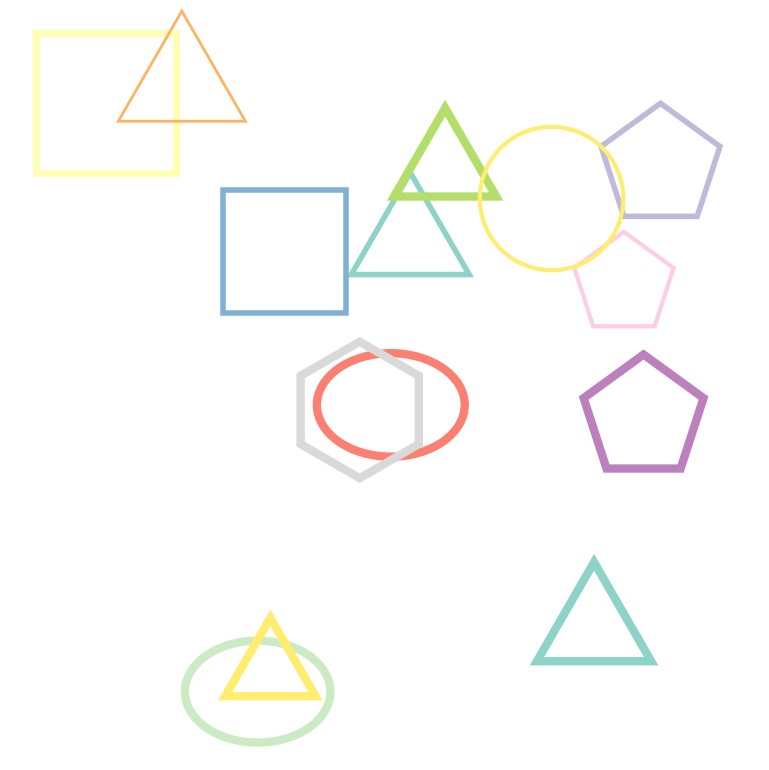[{"shape": "triangle", "thickness": 3, "radius": 0.43, "center": [0.771, 0.184]}, {"shape": "triangle", "thickness": 2, "radius": 0.44, "center": [0.533, 0.688]}, {"shape": "square", "thickness": 2.5, "radius": 0.45, "center": [0.138, 0.866]}, {"shape": "pentagon", "thickness": 2, "radius": 0.41, "center": [0.858, 0.785]}, {"shape": "oval", "thickness": 3, "radius": 0.48, "center": [0.508, 0.474]}, {"shape": "square", "thickness": 2, "radius": 0.4, "center": [0.37, 0.674]}, {"shape": "triangle", "thickness": 1, "radius": 0.48, "center": [0.236, 0.89]}, {"shape": "triangle", "thickness": 3, "radius": 0.38, "center": [0.578, 0.783]}, {"shape": "pentagon", "thickness": 1.5, "radius": 0.34, "center": [0.81, 0.631]}, {"shape": "hexagon", "thickness": 3, "radius": 0.44, "center": [0.467, 0.468]}, {"shape": "pentagon", "thickness": 3, "radius": 0.41, "center": [0.836, 0.458]}, {"shape": "oval", "thickness": 3, "radius": 0.47, "center": [0.335, 0.102]}, {"shape": "triangle", "thickness": 3, "radius": 0.34, "center": [0.351, 0.13]}, {"shape": "circle", "thickness": 1.5, "radius": 0.47, "center": [0.716, 0.742]}]